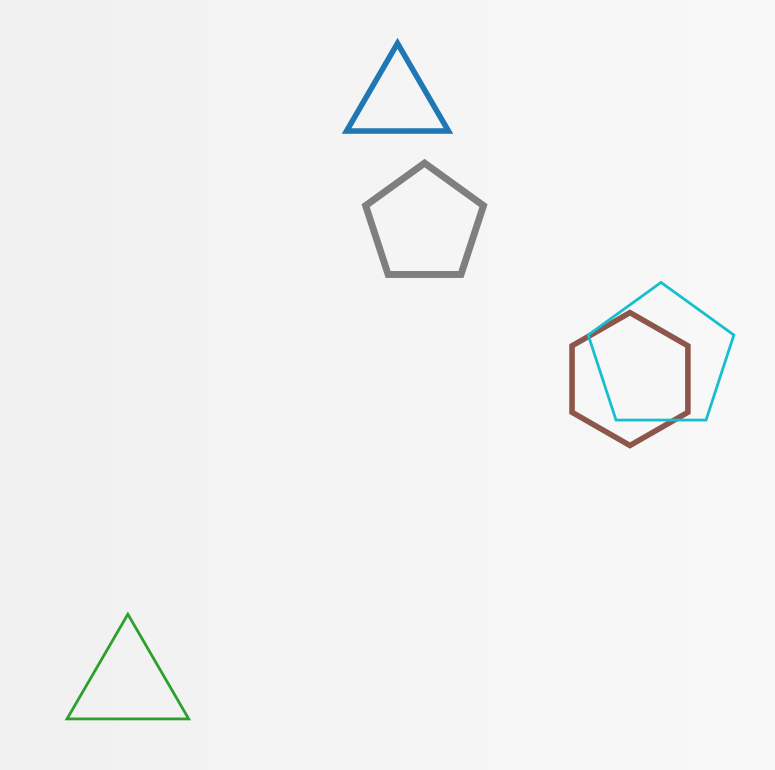[{"shape": "triangle", "thickness": 2, "radius": 0.38, "center": [0.513, 0.868]}, {"shape": "triangle", "thickness": 1, "radius": 0.45, "center": [0.165, 0.112]}, {"shape": "hexagon", "thickness": 2, "radius": 0.43, "center": [0.813, 0.508]}, {"shape": "pentagon", "thickness": 2.5, "radius": 0.4, "center": [0.548, 0.708]}, {"shape": "pentagon", "thickness": 1, "radius": 0.49, "center": [0.853, 0.534]}]